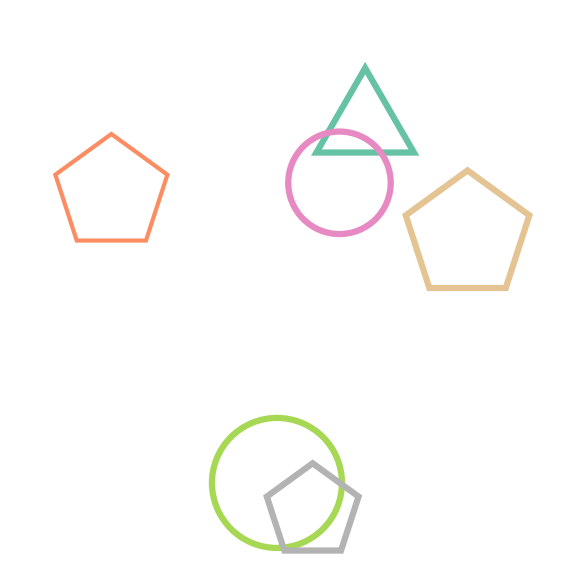[{"shape": "triangle", "thickness": 3, "radius": 0.49, "center": [0.632, 0.784]}, {"shape": "pentagon", "thickness": 2, "radius": 0.51, "center": [0.193, 0.665]}, {"shape": "circle", "thickness": 3, "radius": 0.44, "center": [0.588, 0.683]}, {"shape": "circle", "thickness": 3, "radius": 0.56, "center": [0.48, 0.163]}, {"shape": "pentagon", "thickness": 3, "radius": 0.56, "center": [0.81, 0.591]}, {"shape": "pentagon", "thickness": 3, "radius": 0.42, "center": [0.541, 0.113]}]